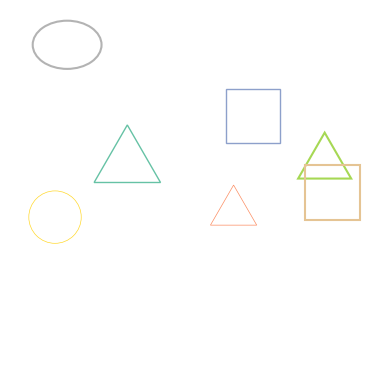[{"shape": "triangle", "thickness": 1, "radius": 0.5, "center": [0.331, 0.576]}, {"shape": "triangle", "thickness": 0.5, "radius": 0.35, "center": [0.607, 0.45]}, {"shape": "square", "thickness": 1, "radius": 0.35, "center": [0.656, 0.698]}, {"shape": "triangle", "thickness": 1.5, "radius": 0.4, "center": [0.843, 0.576]}, {"shape": "circle", "thickness": 0.5, "radius": 0.34, "center": [0.143, 0.436]}, {"shape": "square", "thickness": 1.5, "radius": 0.36, "center": [0.864, 0.499]}, {"shape": "oval", "thickness": 1.5, "radius": 0.45, "center": [0.174, 0.884]}]